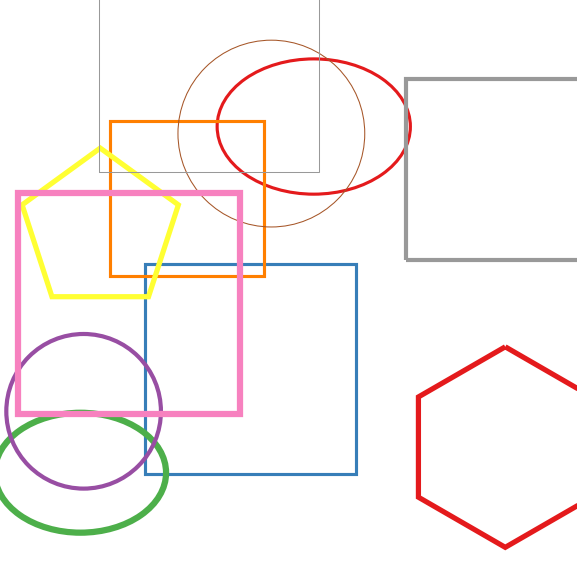[{"shape": "oval", "thickness": 1.5, "radius": 0.84, "center": [0.543, 0.78]}, {"shape": "hexagon", "thickness": 2.5, "radius": 0.87, "center": [0.875, 0.225]}, {"shape": "square", "thickness": 1.5, "radius": 0.91, "center": [0.434, 0.36]}, {"shape": "oval", "thickness": 3, "radius": 0.74, "center": [0.139, 0.181]}, {"shape": "circle", "thickness": 2, "radius": 0.67, "center": [0.145, 0.287]}, {"shape": "square", "thickness": 1.5, "radius": 0.67, "center": [0.324, 0.655]}, {"shape": "pentagon", "thickness": 2.5, "radius": 0.71, "center": [0.174, 0.6]}, {"shape": "circle", "thickness": 0.5, "radius": 0.81, "center": [0.47, 0.768]}, {"shape": "square", "thickness": 3, "radius": 0.96, "center": [0.224, 0.474]}, {"shape": "square", "thickness": 2, "radius": 0.78, "center": [0.859, 0.706]}, {"shape": "square", "thickness": 0.5, "radius": 0.95, "center": [0.362, 0.893]}]